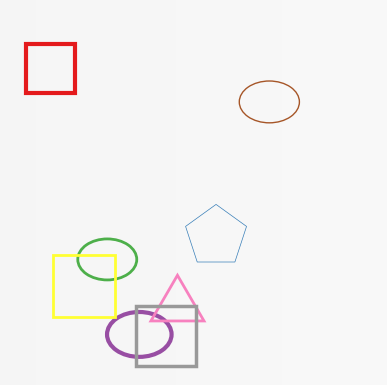[{"shape": "square", "thickness": 3, "radius": 0.32, "center": [0.131, 0.822]}, {"shape": "pentagon", "thickness": 0.5, "radius": 0.41, "center": [0.558, 0.386]}, {"shape": "oval", "thickness": 2, "radius": 0.38, "center": [0.277, 0.326]}, {"shape": "oval", "thickness": 3, "radius": 0.42, "center": [0.36, 0.131]}, {"shape": "square", "thickness": 2, "radius": 0.4, "center": [0.217, 0.256]}, {"shape": "oval", "thickness": 1, "radius": 0.39, "center": [0.695, 0.735]}, {"shape": "triangle", "thickness": 2, "radius": 0.4, "center": [0.458, 0.206]}, {"shape": "square", "thickness": 2.5, "radius": 0.39, "center": [0.429, 0.128]}]